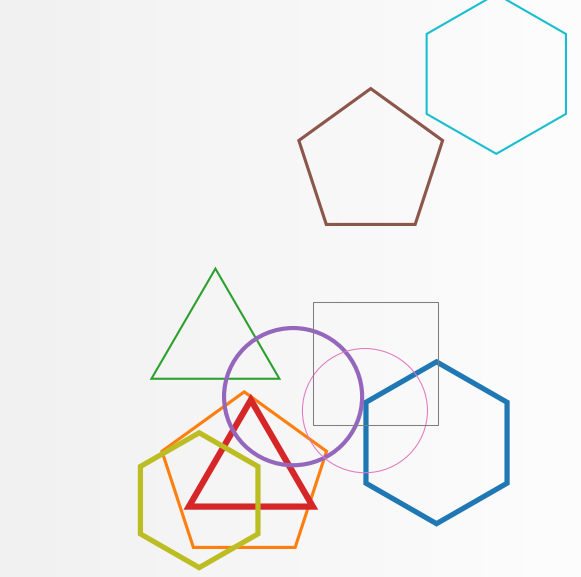[{"shape": "hexagon", "thickness": 2.5, "radius": 0.7, "center": [0.751, 0.232]}, {"shape": "pentagon", "thickness": 1.5, "radius": 0.74, "center": [0.42, 0.172]}, {"shape": "triangle", "thickness": 1, "radius": 0.64, "center": [0.371, 0.407]}, {"shape": "triangle", "thickness": 3, "radius": 0.62, "center": [0.432, 0.183]}, {"shape": "circle", "thickness": 2, "radius": 0.59, "center": [0.504, 0.312]}, {"shape": "pentagon", "thickness": 1.5, "radius": 0.65, "center": [0.638, 0.716]}, {"shape": "circle", "thickness": 0.5, "radius": 0.54, "center": [0.628, 0.288]}, {"shape": "square", "thickness": 0.5, "radius": 0.54, "center": [0.646, 0.37]}, {"shape": "hexagon", "thickness": 2.5, "radius": 0.58, "center": [0.343, 0.133]}, {"shape": "hexagon", "thickness": 1, "radius": 0.69, "center": [0.854, 0.871]}]